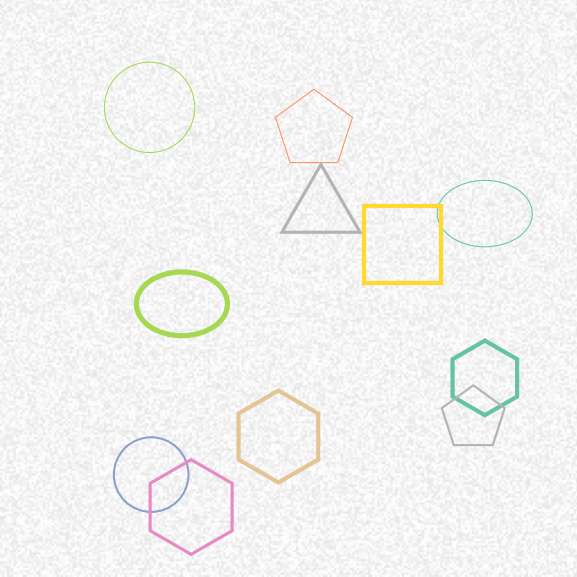[{"shape": "hexagon", "thickness": 2, "radius": 0.32, "center": [0.84, 0.345]}, {"shape": "oval", "thickness": 0.5, "radius": 0.41, "center": [0.839, 0.629]}, {"shape": "pentagon", "thickness": 0.5, "radius": 0.35, "center": [0.544, 0.774]}, {"shape": "circle", "thickness": 1, "radius": 0.32, "center": [0.262, 0.177]}, {"shape": "hexagon", "thickness": 1.5, "radius": 0.41, "center": [0.331, 0.121]}, {"shape": "oval", "thickness": 2.5, "radius": 0.39, "center": [0.315, 0.473]}, {"shape": "circle", "thickness": 0.5, "radius": 0.39, "center": [0.259, 0.813]}, {"shape": "square", "thickness": 2, "radius": 0.33, "center": [0.698, 0.576]}, {"shape": "hexagon", "thickness": 2, "radius": 0.4, "center": [0.482, 0.243]}, {"shape": "triangle", "thickness": 1.5, "radius": 0.39, "center": [0.556, 0.636]}, {"shape": "pentagon", "thickness": 1, "radius": 0.29, "center": [0.82, 0.275]}]